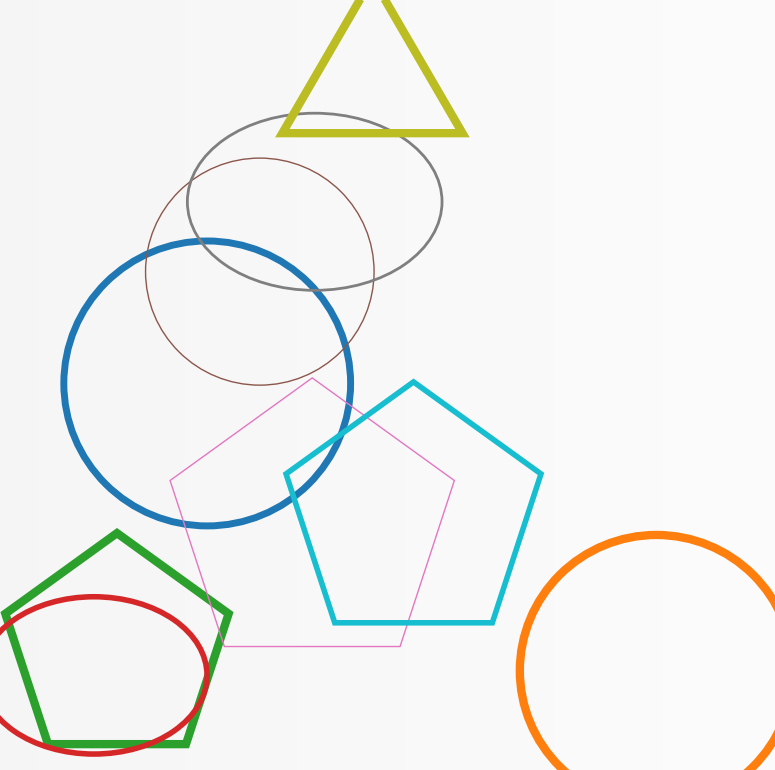[{"shape": "circle", "thickness": 2.5, "radius": 0.93, "center": [0.267, 0.502]}, {"shape": "circle", "thickness": 3, "radius": 0.88, "center": [0.847, 0.129]}, {"shape": "pentagon", "thickness": 3, "radius": 0.76, "center": [0.151, 0.156]}, {"shape": "oval", "thickness": 2, "radius": 0.73, "center": [0.121, 0.123]}, {"shape": "circle", "thickness": 0.5, "radius": 0.74, "center": [0.335, 0.647]}, {"shape": "pentagon", "thickness": 0.5, "radius": 0.96, "center": [0.403, 0.316]}, {"shape": "oval", "thickness": 1, "radius": 0.82, "center": [0.406, 0.738]}, {"shape": "triangle", "thickness": 3, "radius": 0.67, "center": [0.481, 0.894]}, {"shape": "pentagon", "thickness": 2, "radius": 0.86, "center": [0.534, 0.331]}]